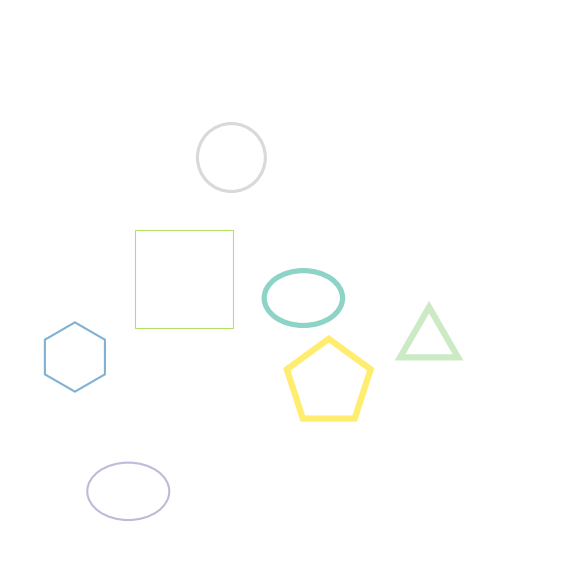[{"shape": "oval", "thickness": 2.5, "radius": 0.34, "center": [0.525, 0.483]}, {"shape": "oval", "thickness": 1, "radius": 0.36, "center": [0.222, 0.148]}, {"shape": "hexagon", "thickness": 1, "radius": 0.3, "center": [0.13, 0.381]}, {"shape": "square", "thickness": 0.5, "radius": 0.42, "center": [0.318, 0.516]}, {"shape": "circle", "thickness": 1.5, "radius": 0.29, "center": [0.401, 0.726]}, {"shape": "triangle", "thickness": 3, "radius": 0.29, "center": [0.743, 0.409]}, {"shape": "pentagon", "thickness": 3, "radius": 0.38, "center": [0.569, 0.336]}]